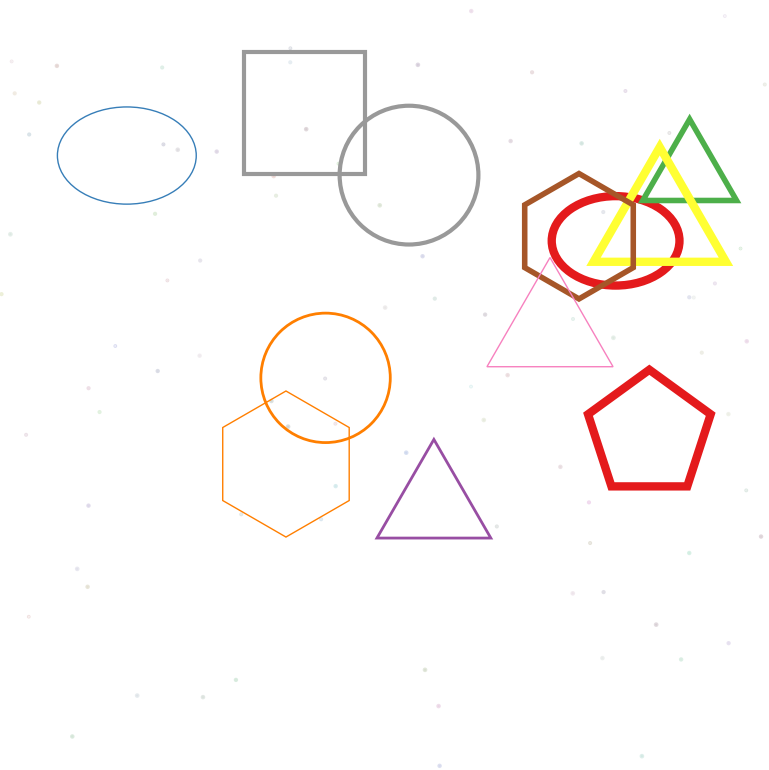[{"shape": "pentagon", "thickness": 3, "radius": 0.42, "center": [0.843, 0.436]}, {"shape": "oval", "thickness": 3, "radius": 0.41, "center": [0.799, 0.687]}, {"shape": "oval", "thickness": 0.5, "radius": 0.45, "center": [0.165, 0.798]}, {"shape": "triangle", "thickness": 2, "radius": 0.35, "center": [0.896, 0.775]}, {"shape": "triangle", "thickness": 1, "radius": 0.43, "center": [0.563, 0.344]}, {"shape": "circle", "thickness": 1, "radius": 0.42, "center": [0.423, 0.509]}, {"shape": "hexagon", "thickness": 0.5, "radius": 0.47, "center": [0.371, 0.397]}, {"shape": "triangle", "thickness": 3, "radius": 0.5, "center": [0.857, 0.71]}, {"shape": "hexagon", "thickness": 2, "radius": 0.41, "center": [0.752, 0.693]}, {"shape": "triangle", "thickness": 0.5, "radius": 0.47, "center": [0.714, 0.571]}, {"shape": "square", "thickness": 1.5, "radius": 0.39, "center": [0.396, 0.853]}, {"shape": "circle", "thickness": 1.5, "radius": 0.45, "center": [0.531, 0.773]}]